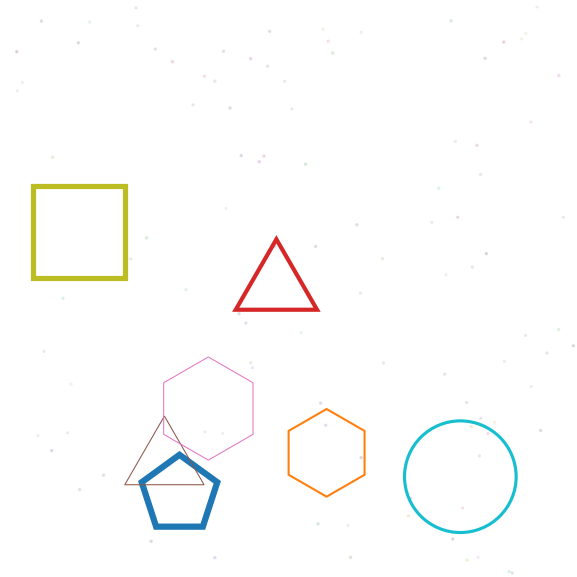[{"shape": "pentagon", "thickness": 3, "radius": 0.34, "center": [0.311, 0.143]}, {"shape": "hexagon", "thickness": 1, "radius": 0.38, "center": [0.566, 0.215]}, {"shape": "triangle", "thickness": 2, "radius": 0.41, "center": [0.479, 0.503]}, {"shape": "triangle", "thickness": 0.5, "radius": 0.4, "center": [0.285, 0.199]}, {"shape": "hexagon", "thickness": 0.5, "radius": 0.45, "center": [0.361, 0.292]}, {"shape": "square", "thickness": 2.5, "radius": 0.4, "center": [0.137, 0.598]}, {"shape": "circle", "thickness": 1.5, "radius": 0.48, "center": [0.797, 0.174]}]